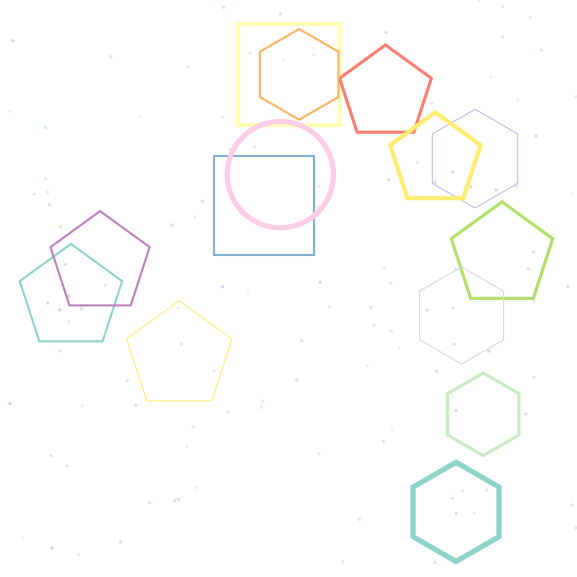[{"shape": "hexagon", "thickness": 2.5, "radius": 0.43, "center": [0.79, 0.113]}, {"shape": "pentagon", "thickness": 1, "radius": 0.47, "center": [0.123, 0.484]}, {"shape": "square", "thickness": 2, "radius": 0.44, "center": [0.501, 0.87]}, {"shape": "hexagon", "thickness": 0.5, "radius": 0.43, "center": [0.823, 0.724]}, {"shape": "pentagon", "thickness": 1.5, "radius": 0.42, "center": [0.667, 0.838]}, {"shape": "square", "thickness": 1, "radius": 0.43, "center": [0.457, 0.643]}, {"shape": "hexagon", "thickness": 1, "radius": 0.39, "center": [0.518, 0.87]}, {"shape": "pentagon", "thickness": 1.5, "radius": 0.46, "center": [0.869, 0.557]}, {"shape": "circle", "thickness": 2.5, "radius": 0.46, "center": [0.485, 0.697]}, {"shape": "hexagon", "thickness": 0.5, "radius": 0.42, "center": [0.799, 0.453]}, {"shape": "pentagon", "thickness": 1, "radius": 0.45, "center": [0.173, 0.543]}, {"shape": "hexagon", "thickness": 1.5, "radius": 0.36, "center": [0.837, 0.282]}, {"shape": "pentagon", "thickness": 2, "radius": 0.41, "center": [0.754, 0.722]}, {"shape": "pentagon", "thickness": 0.5, "radius": 0.48, "center": [0.31, 0.383]}]